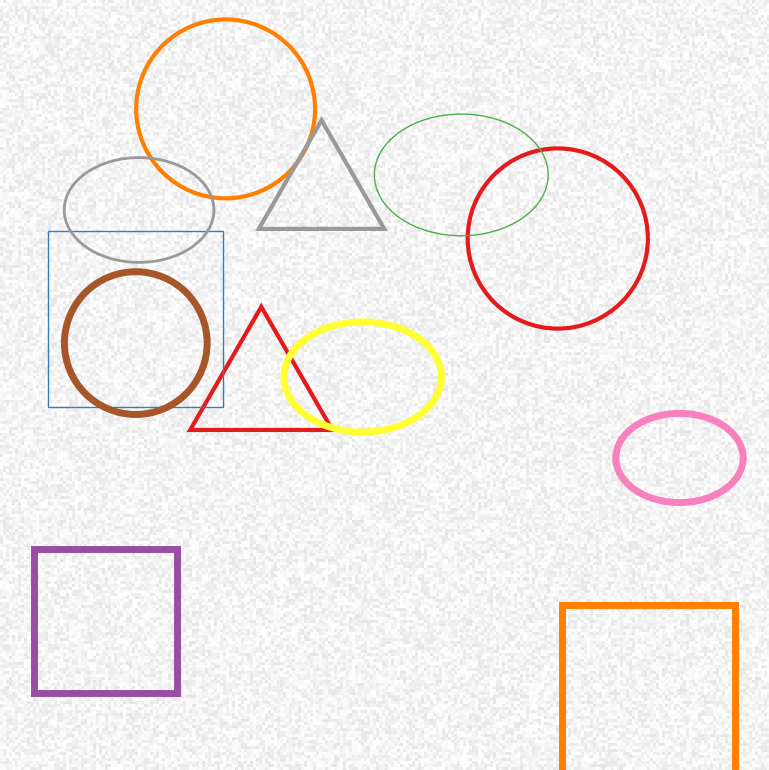[{"shape": "circle", "thickness": 1.5, "radius": 0.59, "center": [0.724, 0.69]}, {"shape": "triangle", "thickness": 1.5, "radius": 0.53, "center": [0.339, 0.495]}, {"shape": "square", "thickness": 0.5, "radius": 0.57, "center": [0.176, 0.586]}, {"shape": "oval", "thickness": 0.5, "radius": 0.56, "center": [0.599, 0.773]}, {"shape": "square", "thickness": 2.5, "radius": 0.46, "center": [0.137, 0.194]}, {"shape": "square", "thickness": 2.5, "radius": 0.56, "center": [0.843, 0.102]}, {"shape": "circle", "thickness": 1.5, "radius": 0.58, "center": [0.293, 0.859]}, {"shape": "oval", "thickness": 2.5, "radius": 0.51, "center": [0.471, 0.51]}, {"shape": "circle", "thickness": 2.5, "radius": 0.46, "center": [0.176, 0.554]}, {"shape": "oval", "thickness": 2.5, "radius": 0.41, "center": [0.882, 0.405]}, {"shape": "triangle", "thickness": 1.5, "radius": 0.47, "center": [0.418, 0.75]}, {"shape": "oval", "thickness": 1, "radius": 0.49, "center": [0.181, 0.727]}]